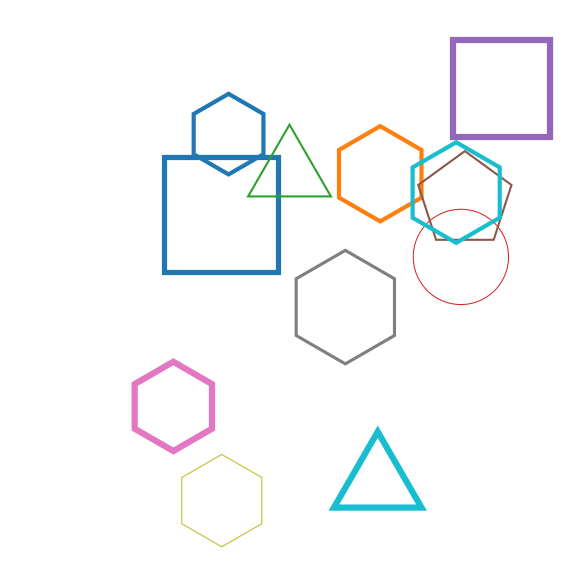[{"shape": "square", "thickness": 2.5, "radius": 0.5, "center": [0.382, 0.628]}, {"shape": "hexagon", "thickness": 2, "radius": 0.35, "center": [0.396, 0.767]}, {"shape": "hexagon", "thickness": 2, "radius": 0.41, "center": [0.658, 0.698]}, {"shape": "triangle", "thickness": 1, "radius": 0.41, "center": [0.501, 0.7]}, {"shape": "circle", "thickness": 0.5, "radius": 0.41, "center": [0.798, 0.554]}, {"shape": "square", "thickness": 3, "radius": 0.42, "center": [0.868, 0.846]}, {"shape": "pentagon", "thickness": 1, "radius": 0.42, "center": [0.805, 0.653]}, {"shape": "hexagon", "thickness": 3, "radius": 0.39, "center": [0.3, 0.295]}, {"shape": "hexagon", "thickness": 1.5, "radius": 0.49, "center": [0.598, 0.467]}, {"shape": "hexagon", "thickness": 0.5, "radius": 0.4, "center": [0.384, 0.132]}, {"shape": "triangle", "thickness": 3, "radius": 0.44, "center": [0.654, 0.164]}, {"shape": "hexagon", "thickness": 2, "radius": 0.44, "center": [0.79, 0.666]}]